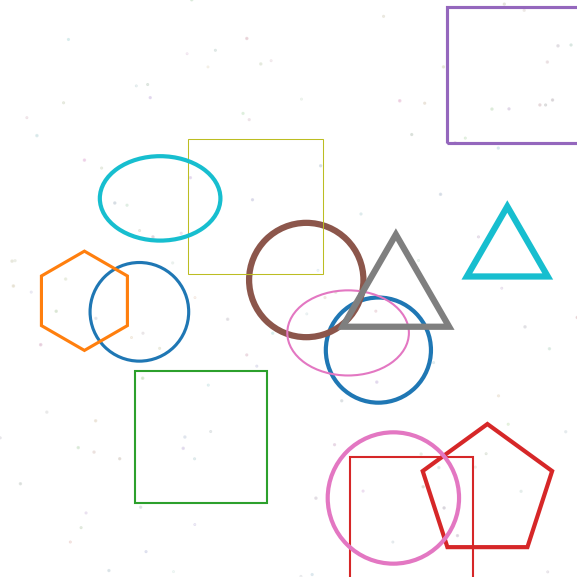[{"shape": "circle", "thickness": 2, "radius": 0.46, "center": [0.655, 0.393]}, {"shape": "circle", "thickness": 1.5, "radius": 0.43, "center": [0.241, 0.459]}, {"shape": "hexagon", "thickness": 1.5, "radius": 0.43, "center": [0.146, 0.478]}, {"shape": "square", "thickness": 1, "radius": 0.57, "center": [0.347, 0.243]}, {"shape": "pentagon", "thickness": 2, "radius": 0.59, "center": [0.844, 0.147]}, {"shape": "square", "thickness": 1, "radius": 0.54, "center": [0.713, 0.101]}, {"shape": "square", "thickness": 1.5, "radius": 0.59, "center": [0.891, 0.869]}, {"shape": "circle", "thickness": 3, "radius": 0.49, "center": [0.53, 0.514]}, {"shape": "oval", "thickness": 1, "radius": 0.53, "center": [0.603, 0.423]}, {"shape": "circle", "thickness": 2, "radius": 0.57, "center": [0.681, 0.137]}, {"shape": "triangle", "thickness": 3, "radius": 0.53, "center": [0.686, 0.487]}, {"shape": "square", "thickness": 0.5, "radius": 0.58, "center": [0.443, 0.642]}, {"shape": "triangle", "thickness": 3, "radius": 0.4, "center": [0.878, 0.561]}, {"shape": "oval", "thickness": 2, "radius": 0.52, "center": [0.277, 0.656]}]